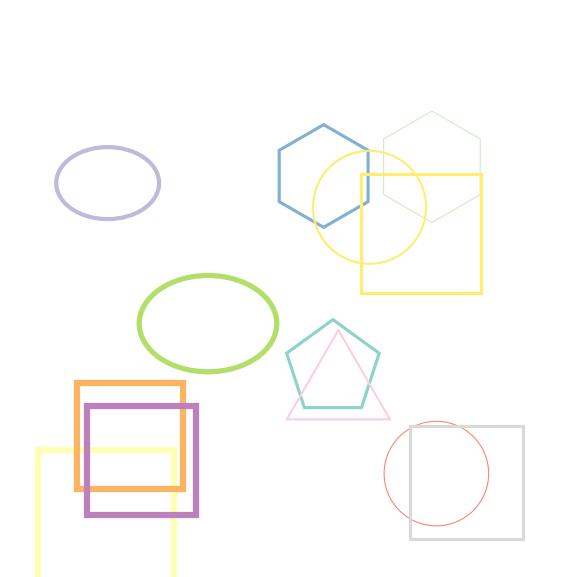[{"shape": "pentagon", "thickness": 1.5, "radius": 0.42, "center": [0.576, 0.361]}, {"shape": "square", "thickness": 3, "radius": 0.59, "center": [0.184, 0.102]}, {"shape": "oval", "thickness": 2, "radius": 0.45, "center": [0.186, 0.682]}, {"shape": "circle", "thickness": 0.5, "radius": 0.45, "center": [0.756, 0.179]}, {"shape": "hexagon", "thickness": 1.5, "radius": 0.44, "center": [0.56, 0.694]}, {"shape": "square", "thickness": 3, "radius": 0.46, "center": [0.225, 0.244]}, {"shape": "oval", "thickness": 2.5, "radius": 0.6, "center": [0.36, 0.439]}, {"shape": "triangle", "thickness": 1, "radius": 0.52, "center": [0.586, 0.325]}, {"shape": "square", "thickness": 1.5, "radius": 0.49, "center": [0.808, 0.164]}, {"shape": "square", "thickness": 3, "radius": 0.47, "center": [0.245, 0.202]}, {"shape": "hexagon", "thickness": 0.5, "radius": 0.48, "center": [0.748, 0.71]}, {"shape": "circle", "thickness": 1, "radius": 0.49, "center": [0.64, 0.64]}, {"shape": "square", "thickness": 1.5, "radius": 0.52, "center": [0.729, 0.595]}]